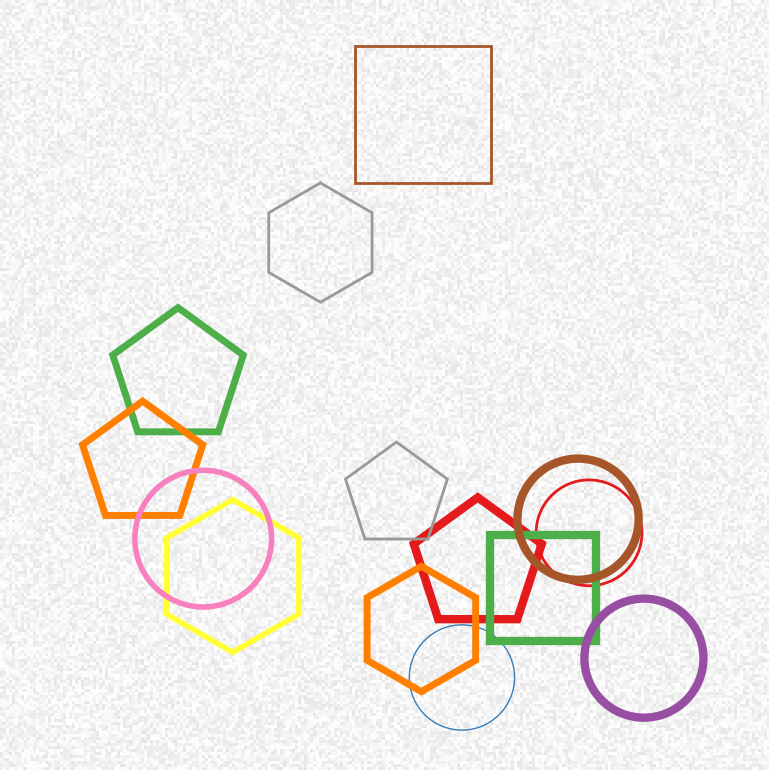[{"shape": "circle", "thickness": 1, "radius": 0.34, "center": [0.765, 0.308]}, {"shape": "pentagon", "thickness": 3, "radius": 0.44, "center": [0.621, 0.267]}, {"shape": "circle", "thickness": 0.5, "radius": 0.34, "center": [0.6, 0.12]}, {"shape": "square", "thickness": 3, "radius": 0.34, "center": [0.705, 0.236]}, {"shape": "pentagon", "thickness": 2.5, "radius": 0.45, "center": [0.231, 0.511]}, {"shape": "circle", "thickness": 3, "radius": 0.39, "center": [0.836, 0.145]}, {"shape": "hexagon", "thickness": 2.5, "radius": 0.41, "center": [0.547, 0.183]}, {"shape": "pentagon", "thickness": 2.5, "radius": 0.41, "center": [0.185, 0.397]}, {"shape": "hexagon", "thickness": 2, "radius": 0.5, "center": [0.302, 0.252]}, {"shape": "square", "thickness": 1, "radius": 0.44, "center": [0.55, 0.851]}, {"shape": "circle", "thickness": 3, "radius": 0.39, "center": [0.751, 0.326]}, {"shape": "circle", "thickness": 2, "radius": 0.44, "center": [0.264, 0.3]}, {"shape": "pentagon", "thickness": 1, "radius": 0.35, "center": [0.515, 0.356]}, {"shape": "hexagon", "thickness": 1, "radius": 0.39, "center": [0.416, 0.685]}]